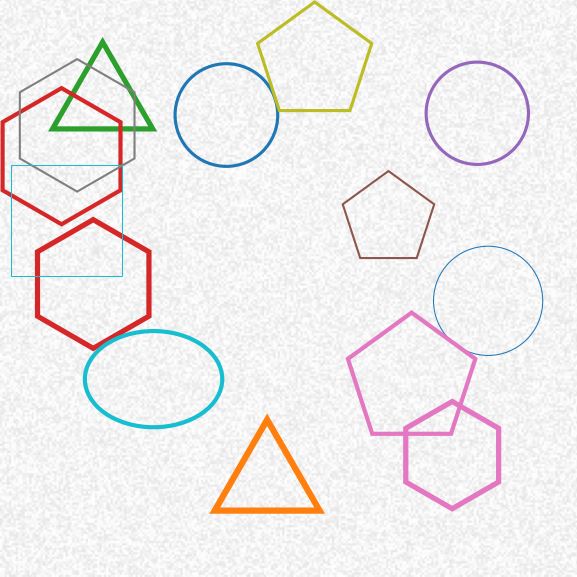[{"shape": "circle", "thickness": 0.5, "radius": 0.47, "center": [0.845, 0.478]}, {"shape": "circle", "thickness": 1.5, "radius": 0.44, "center": [0.392, 0.8]}, {"shape": "triangle", "thickness": 3, "radius": 0.52, "center": [0.463, 0.167]}, {"shape": "triangle", "thickness": 2.5, "radius": 0.5, "center": [0.178, 0.826]}, {"shape": "hexagon", "thickness": 2, "radius": 0.59, "center": [0.107, 0.729]}, {"shape": "hexagon", "thickness": 2.5, "radius": 0.56, "center": [0.161, 0.507]}, {"shape": "circle", "thickness": 1.5, "radius": 0.44, "center": [0.826, 0.803]}, {"shape": "pentagon", "thickness": 1, "radius": 0.42, "center": [0.673, 0.62]}, {"shape": "hexagon", "thickness": 2.5, "radius": 0.46, "center": [0.783, 0.211]}, {"shape": "pentagon", "thickness": 2, "radius": 0.58, "center": [0.713, 0.342]}, {"shape": "hexagon", "thickness": 1, "radius": 0.57, "center": [0.134, 0.782]}, {"shape": "pentagon", "thickness": 1.5, "radius": 0.52, "center": [0.545, 0.892]}, {"shape": "oval", "thickness": 2, "radius": 0.59, "center": [0.266, 0.343]}, {"shape": "square", "thickness": 0.5, "radius": 0.48, "center": [0.115, 0.617]}]